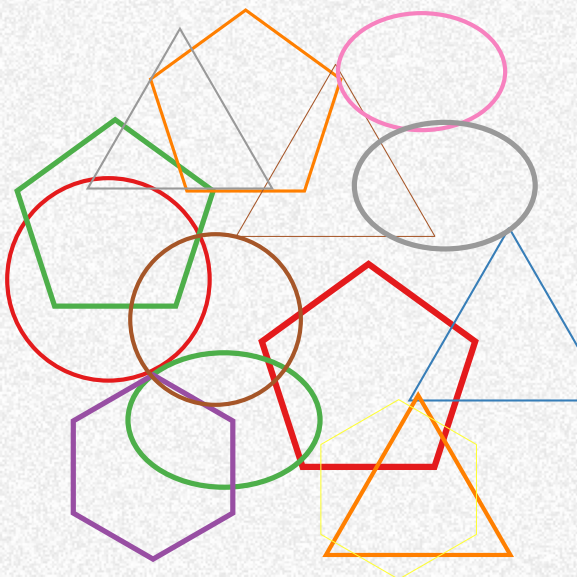[{"shape": "pentagon", "thickness": 3, "radius": 0.97, "center": [0.638, 0.348]}, {"shape": "circle", "thickness": 2, "radius": 0.88, "center": [0.188, 0.515]}, {"shape": "triangle", "thickness": 1, "radius": 1.0, "center": [0.882, 0.405]}, {"shape": "pentagon", "thickness": 2.5, "radius": 0.89, "center": [0.199, 0.613]}, {"shape": "oval", "thickness": 2.5, "radius": 0.83, "center": [0.388, 0.272]}, {"shape": "hexagon", "thickness": 2.5, "radius": 0.8, "center": [0.265, 0.19]}, {"shape": "pentagon", "thickness": 1.5, "radius": 0.87, "center": [0.425, 0.808]}, {"shape": "triangle", "thickness": 2, "radius": 0.92, "center": [0.724, 0.13]}, {"shape": "hexagon", "thickness": 0.5, "radius": 0.78, "center": [0.69, 0.152]}, {"shape": "circle", "thickness": 2, "radius": 0.74, "center": [0.373, 0.446]}, {"shape": "triangle", "thickness": 0.5, "radius": 0.99, "center": [0.581, 0.689]}, {"shape": "oval", "thickness": 2, "radius": 0.72, "center": [0.73, 0.875]}, {"shape": "oval", "thickness": 2.5, "radius": 0.78, "center": [0.77, 0.678]}, {"shape": "triangle", "thickness": 1, "radius": 0.92, "center": [0.312, 0.765]}]